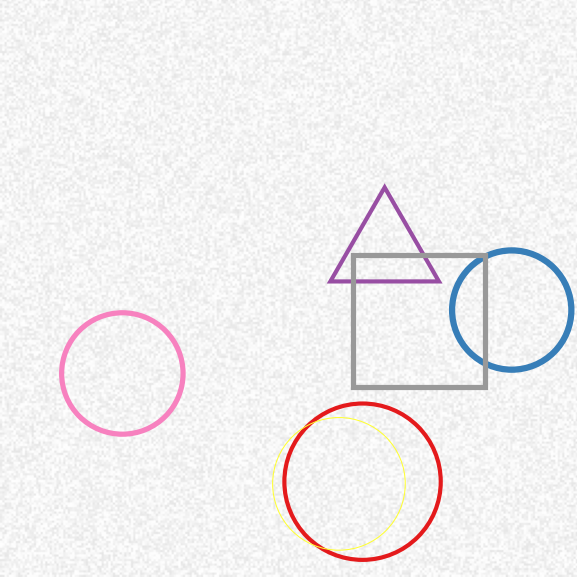[{"shape": "circle", "thickness": 2, "radius": 0.68, "center": [0.628, 0.165]}, {"shape": "circle", "thickness": 3, "radius": 0.52, "center": [0.886, 0.462]}, {"shape": "triangle", "thickness": 2, "radius": 0.54, "center": [0.666, 0.566]}, {"shape": "circle", "thickness": 0.5, "radius": 0.57, "center": [0.587, 0.161]}, {"shape": "circle", "thickness": 2.5, "radius": 0.53, "center": [0.212, 0.352]}, {"shape": "square", "thickness": 2.5, "radius": 0.57, "center": [0.726, 0.444]}]